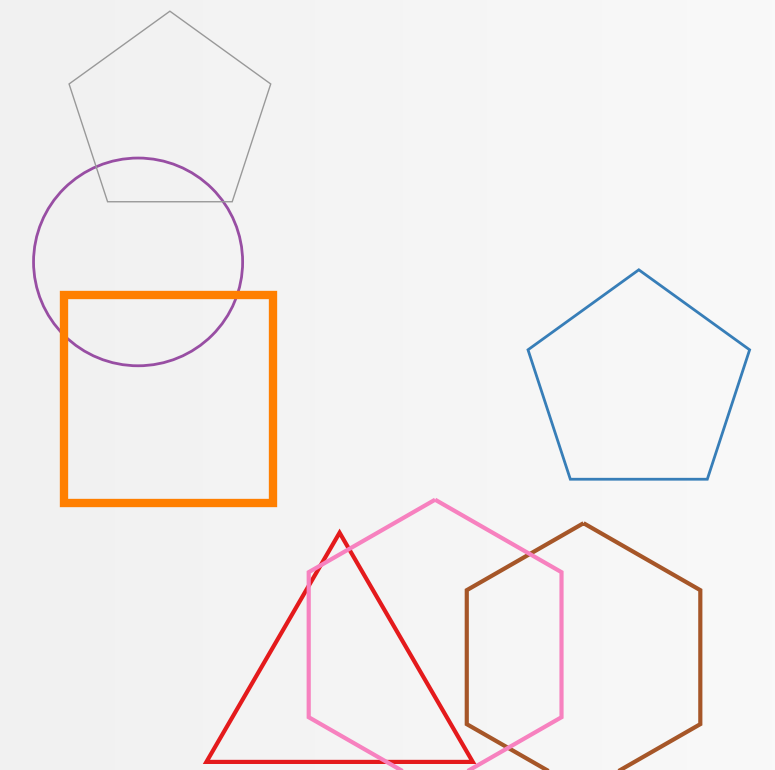[{"shape": "triangle", "thickness": 1.5, "radius": 0.99, "center": [0.438, 0.11]}, {"shape": "pentagon", "thickness": 1, "radius": 0.75, "center": [0.824, 0.499]}, {"shape": "circle", "thickness": 1, "radius": 0.67, "center": [0.178, 0.66]}, {"shape": "square", "thickness": 3, "radius": 0.68, "center": [0.217, 0.482]}, {"shape": "hexagon", "thickness": 1.5, "radius": 0.87, "center": [0.753, 0.147]}, {"shape": "hexagon", "thickness": 1.5, "radius": 0.94, "center": [0.561, 0.163]}, {"shape": "pentagon", "thickness": 0.5, "radius": 0.68, "center": [0.219, 0.849]}]